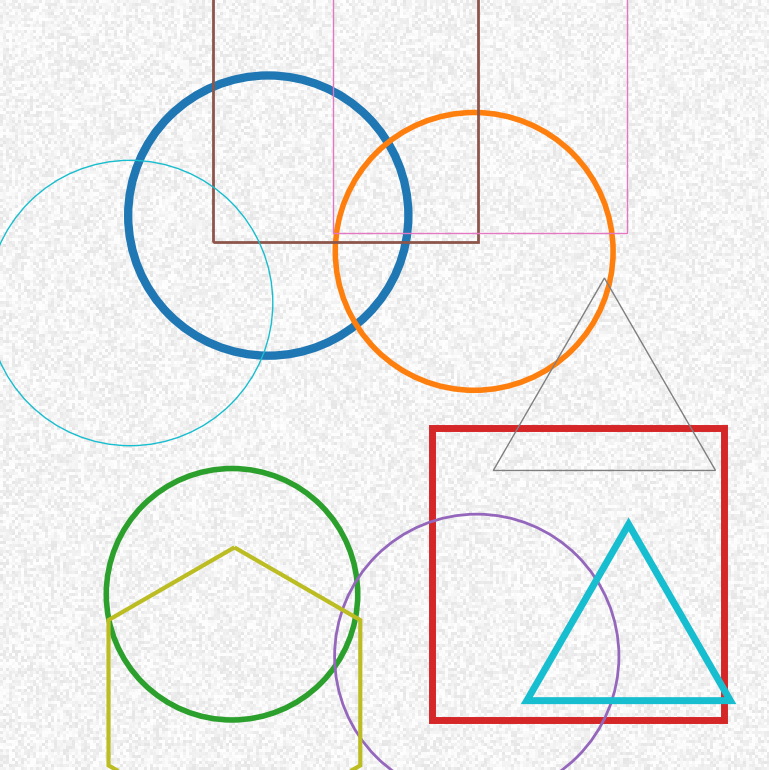[{"shape": "circle", "thickness": 3, "radius": 0.91, "center": [0.348, 0.72]}, {"shape": "circle", "thickness": 2, "radius": 0.9, "center": [0.616, 0.674]}, {"shape": "circle", "thickness": 2, "radius": 0.82, "center": [0.301, 0.228]}, {"shape": "square", "thickness": 2.5, "radius": 0.95, "center": [0.751, 0.254]}, {"shape": "circle", "thickness": 1, "radius": 0.92, "center": [0.619, 0.148]}, {"shape": "square", "thickness": 1, "radius": 0.86, "center": [0.449, 0.858]}, {"shape": "square", "thickness": 0.5, "radius": 0.95, "center": [0.623, 0.887]}, {"shape": "triangle", "thickness": 0.5, "radius": 0.83, "center": [0.785, 0.472]}, {"shape": "hexagon", "thickness": 1.5, "radius": 0.94, "center": [0.304, 0.1]}, {"shape": "circle", "thickness": 0.5, "radius": 0.93, "center": [0.169, 0.606]}, {"shape": "triangle", "thickness": 2.5, "radius": 0.76, "center": [0.816, 0.166]}]